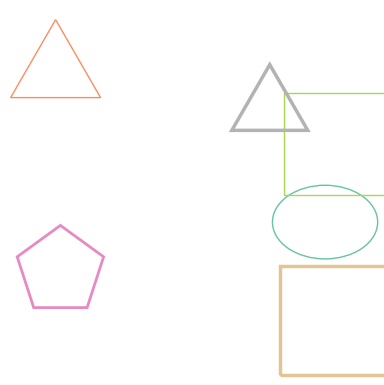[{"shape": "oval", "thickness": 1, "radius": 0.68, "center": [0.844, 0.423]}, {"shape": "triangle", "thickness": 1, "radius": 0.67, "center": [0.144, 0.814]}, {"shape": "pentagon", "thickness": 2, "radius": 0.59, "center": [0.157, 0.297]}, {"shape": "square", "thickness": 1, "radius": 0.66, "center": [0.869, 0.625]}, {"shape": "square", "thickness": 2.5, "radius": 0.7, "center": [0.869, 0.167]}, {"shape": "triangle", "thickness": 2.5, "radius": 0.57, "center": [0.701, 0.718]}]